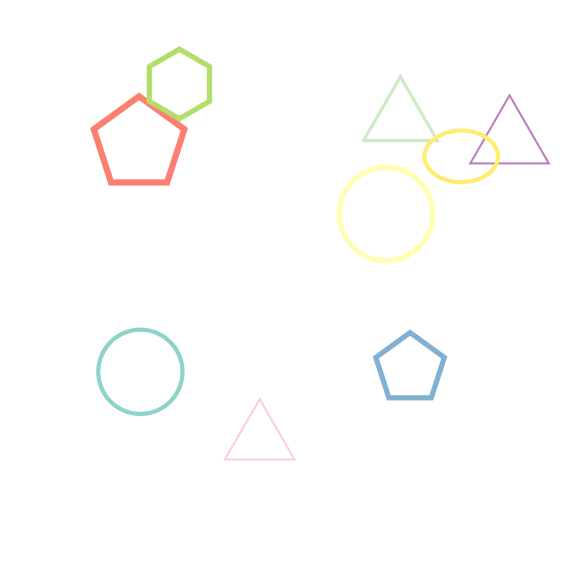[{"shape": "circle", "thickness": 2, "radius": 0.36, "center": [0.243, 0.355]}, {"shape": "circle", "thickness": 2.5, "radius": 0.4, "center": [0.669, 0.629]}, {"shape": "pentagon", "thickness": 3, "radius": 0.41, "center": [0.241, 0.75]}, {"shape": "pentagon", "thickness": 2.5, "radius": 0.31, "center": [0.71, 0.361]}, {"shape": "hexagon", "thickness": 2.5, "radius": 0.3, "center": [0.311, 0.854]}, {"shape": "triangle", "thickness": 1, "radius": 0.35, "center": [0.45, 0.238]}, {"shape": "triangle", "thickness": 1, "radius": 0.39, "center": [0.882, 0.755]}, {"shape": "triangle", "thickness": 1.5, "radius": 0.37, "center": [0.693, 0.793]}, {"shape": "oval", "thickness": 2, "radius": 0.32, "center": [0.799, 0.728]}]